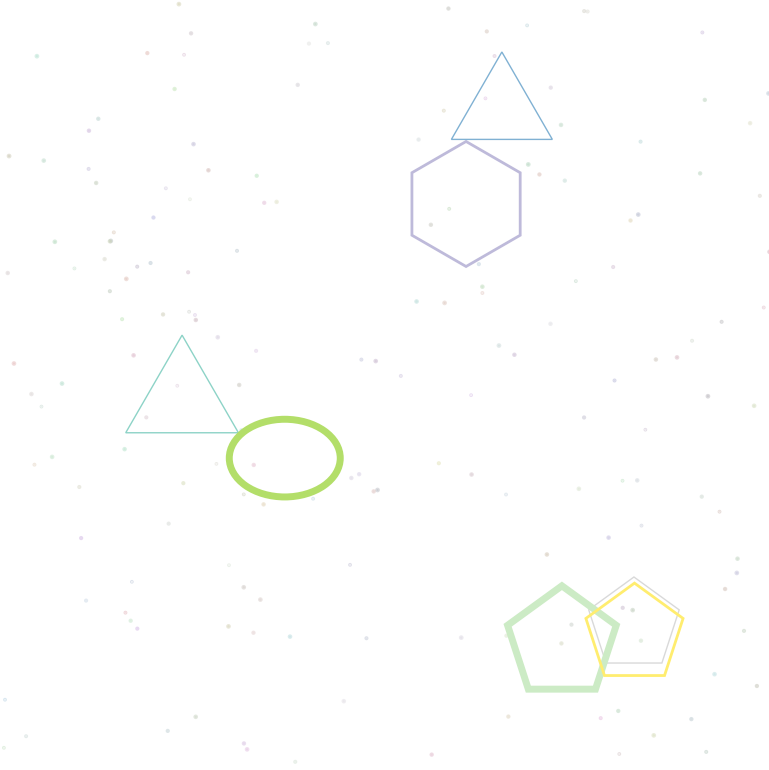[{"shape": "triangle", "thickness": 0.5, "radius": 0.42, "center": [0.236, 0.48]}, {"shape": "hexagon", "thickness": 1, "radius": 0.41, "center": [0.605, 0.735]}, {"shape": "triangle", "thickness": 0.5, "radius": 0.38, "center": [0.652, 0.857]}, {"shape": "oval", "thickness": 2.5, "radius": 0.36, "center": [0.37, 0.405]}, {"shape": "pentagon", "thickness": 0.5, "radius": 0.31, "center": [0.823, 0.189]}, {"shape": "pentagon", "thickness": 2.5, "radius": 0.37, "center": [0.73, 0.165]}, {"shape": "pentagon", "thickness": 1, "radius": 0.33, "center": [0.824, 0.176]}]